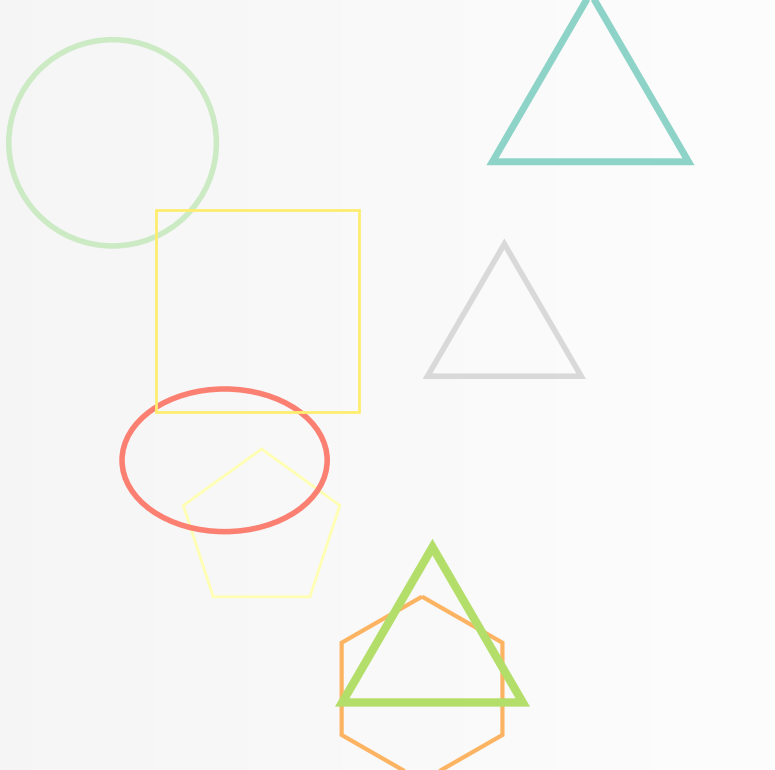[{"shape": "triangle", "thickness": 2.5, "radius": 0.73, "center": [0.762, 0.863]}, {"shape": "pentagon", "thickness": 1, "radius": 0.53, "center": [0.338, 0.311]}, {"shape": "oval", "thickness": 2, "radius": 0.66, "center": [0.29, 0.402]}, {"shape": "hexagon", "thickness": 1.5, "radius": 0.6, "center": [0.545, 0.105]}, {"shape": "triangle", "thickness": 3, "radius": 0.67, "center": [0.558, 0.155]}, {"shape": "triangle", "thickness": 2, "radius": 0.57, "center": [0.651, 0.569]}, {"shape": "circle", "thickness": 2, "radius": 0.67, "center": [0.145, 0.815]}, {"shape": "square", "thickness": 1, "radius": 0.65, "center": [0.333, 0.596]}]